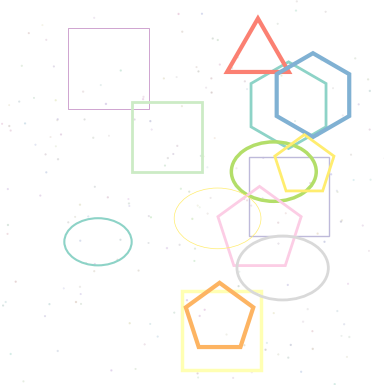[{"shape": "hexagon", "thickness": 2, "radius": 0.56, "center": [0.749, 0.727]}, {"shape": "oval", "thickness": 1.5, "radius": 0.44, "center": [0.255, 0.372]}, {"shape": "square", "thickness": 2.5, "radius": 0.51, "center": [0.575, 0.141]}, {"shape": "square", "thickness": 1, "radius": 0.52, "center": [0.751, 0.489]}, {"shape": "triangle", "thickness": 3, "radius": 0.46, "center": [0.67, 0.859]}, {"shape": "hexagon", "thickness": 3, "radius": 0.54, "center": [0.813, 0.753]}, {"shape": "pentagon", "thickness": 3, "radius": 0.46, "center": [0.57, 0.173]}, {"shape": "oval", "thickness": 2.5, "radius": 0.55, "center": [0.711, 0.554]}, {"shape": "pentagon", "thickness": 2, "radius": 0.57, "center": [0.674, 0.402]}, {"shape": "oval", "thickness": 2, "radius": 0.59, "center": [0.734, 0.304]}, {"shape": "square", "thickness": 0.5, "radius": 0.53, "center": [0.283, 0.823]}, {"shape": "square", "thickness": 2, "radius": 0.45, "center": [0.433, 0.644]}, {"shape": "pentagon", "thickness": 2, "radius": 0.4, "center": [0.791, 0.569]}, {"shape": "oval", "thickness": 0.5, "radius": 0.56, "center": [0.565, 0.433]}]